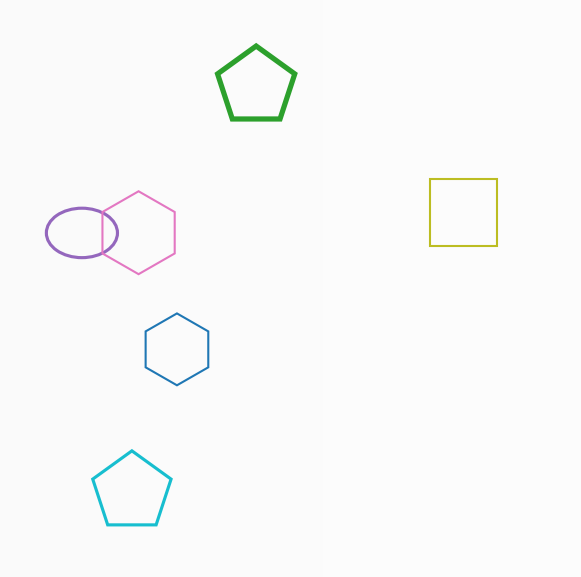[{"shape": "hexagon", "thickness": 1, "radius": 0.31, "center": [0.304, 0.394]}, {"shape": "pentagon", "thickness": 2.5, "radius": 0.35, "center": [0.441, 0.85]}, {"shape": "oval", "thickness": 1.5, "radius": 0.31, "center": [0.141, 0.596]}, {"shape": "hexagon", "thickness": 1, "radius": 0.36, "center": [0.238, 0.596]}, {"shape": "square", "thickness": 1, "radius": 0.29, "center": [0.798, 0.632]}, {"shape": "pentagon", "thickness": 1.5, "radius": 0.35, "center": [0.227, 0.148]}]